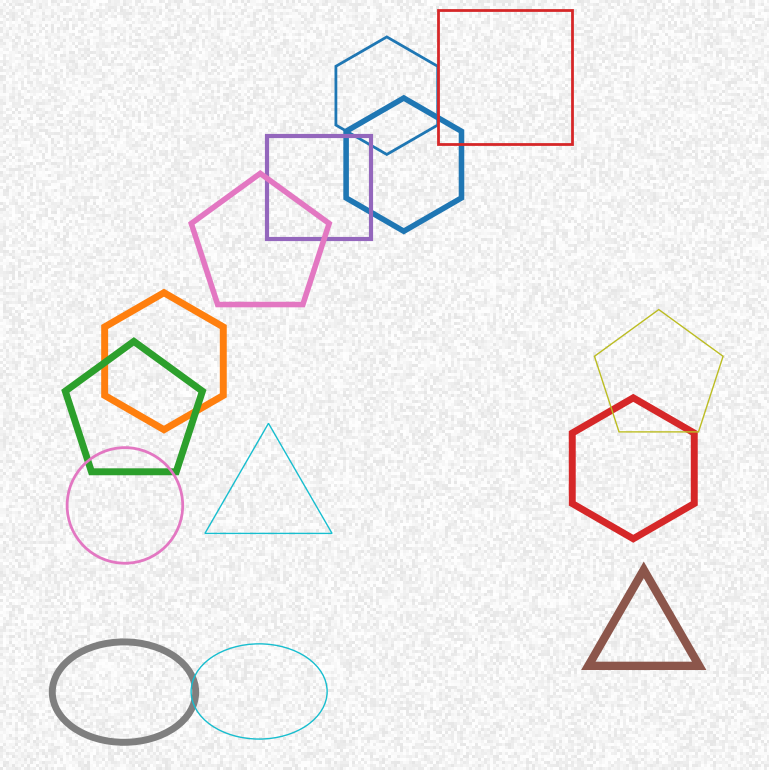[{"shape": "hexagon", "thickness": 1, "radius": 0.38, "center": [0.502, 0.876]}, {"shape": "hexagon", "thickness": 2, "radius": 0.43, "center": [0.524, 0.786]}, {"shape": "hexagon", "thickness": 2.5, "radius": 0.44, "center": [0.213, 0.531]}, {"shape": "pentagon", "thickness": 2.5, "radius": 0.47, "center": [0.174, 0.463]}, {"shape": "hexagon", "thickness": 2.5, "radius": 0.46, "center": [0.822, 0.392]}, {"shape": "square", "thickness": 1, "radius": 0.44, "center": [0.656, 0.9]}, {"shape": "square", "thickness": 1.5, "radius": 0.34, "center": [0.415, 0.757]}, {"shape": "triangle", "thickness": 3, "radius": 0.42, "center": [0.836, 0.177]}, {"shape": "pentagon", "thickness": 2, "radius": 0.47, "center": [0.338, 0.681]}, {"shape": "circle", "thickness": 1, "radius": 0.38, "center": [0.162, 0.344]}, {"shape": "oval", "thickness": 2.5, "radius": 0.47, "center": [0.161, 0.101]}, {"shape": "pentagon", "thickness": 0.5, "radius": 0.44, "center": [0.856, 0.51]}, {"shape": "oval", "thickness": 0.5, "radius": 0.44, "center": [0.337, 0.102]}, {"shape": "triangle", "thickness": 0.5, "radius": 0.48, "center": [0.349, 0.355]}]